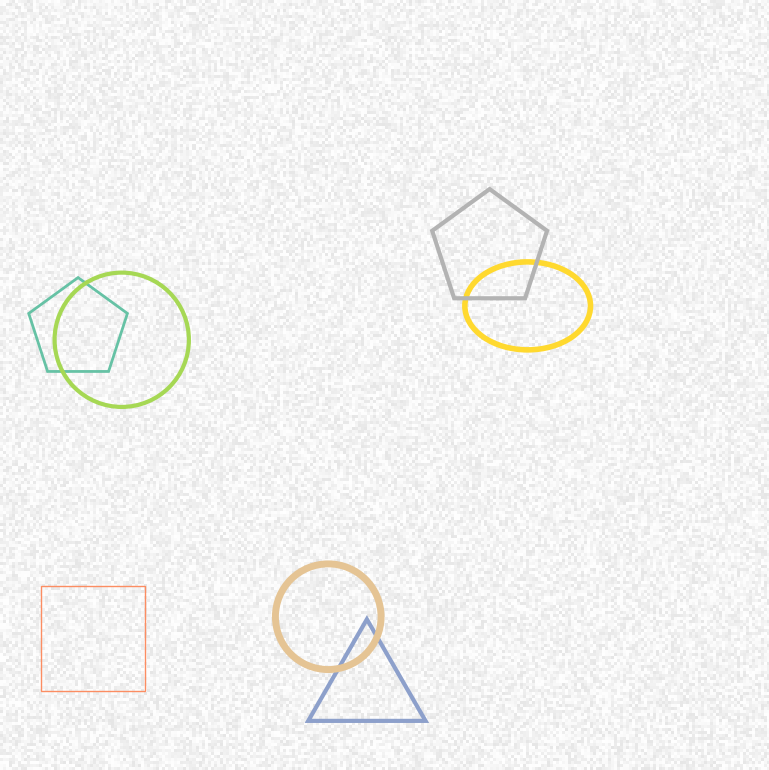[{"shape": "pentagon", "thickness": 1, "radius": 0.34, "center": [0.101, 0.572]}, {"shape": "square", "thickness": 0.5, "radius": 0.34, "center": [0.121, 0.17]}, {"shape": "triangle", "thickness": 1.5, "radius": 0.44, "center": [0.476, 0.108]}, {"shape": "circle", "thickness": 1.5, "radius": 0.44, "center": [0.158, 0.559]}, {"shape": "oval", "thickness": 2, "radius": 0.41, "center": [0.685, 0.603]}, {"shape": "circle", "thickness": 2.5, "radius": 0.34, "center": [0.426, 0.199]}, {"shape": "pentagon", "thickness": 1.5, "radius": 0.39, "center": [0.636, 0.676]}]